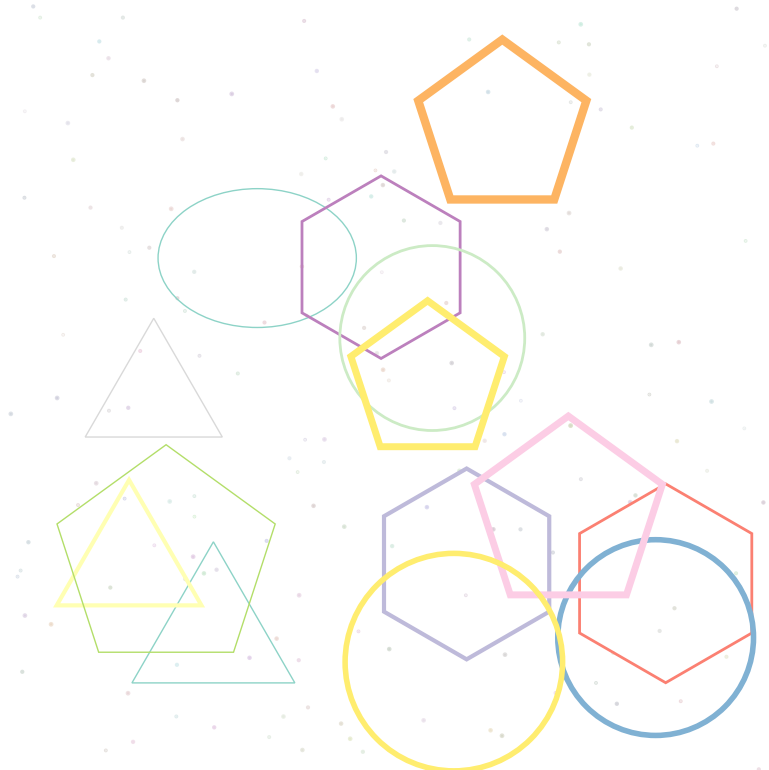[{"shape": "oval", "thickness": 0.5, "radius": 0.64, "center": [0.334, 0.665]}, {"shape": "triangle", "thickness": 0.5, "radius": 0.61, "center": [0.277, 0.174]}, {"shape": "triangle", "thickness": 1.5, "radius": 0.54, "center": [0.168, 0.268]}, {"shape": "hexagon", "thickness": 1.5, "radius": 0.62, "center": [0.606, 0.268]}, {"shape": "hexagon", "thickness": 1, "radius": 0.65, "center": [0.865, 0.242]}, {"shape": "circle", "thickness": 2, "radius": 0.64, "center": [0.851, 0.172]}, {"shape": "pentagon", "thickness": 3, "radius": 0.57, "center": [0.652, 0.834]}, {"shape": "pentagon", "thickness": 0.5, "radius": 0.74, "center": [0.216, 0.273]}, {"shape": "pentagon", "thickness": 2.5, "radius": 0.64, "center": [0.738, 0.331]}, {"shape": "triangle", "thickness": 0.5, "radius": 0.51, "center": [0.2, 0.484]}, {"shape": "hexagon", "thickness": 1, "radius": 0.59, "center": [0.495, 0.653]}, {"shape": "circle", "thickness": 1, "radius": 0.6, "center": [0.561, 0.561]}, {"shape": "circle", "thickness": 2, "radius": 0.71, "center": [0.589, 0.14]}, {"shape": "pentagon", "thickness": 2.5, "radius": 0.52, "center": [0.555, 0.505]}]